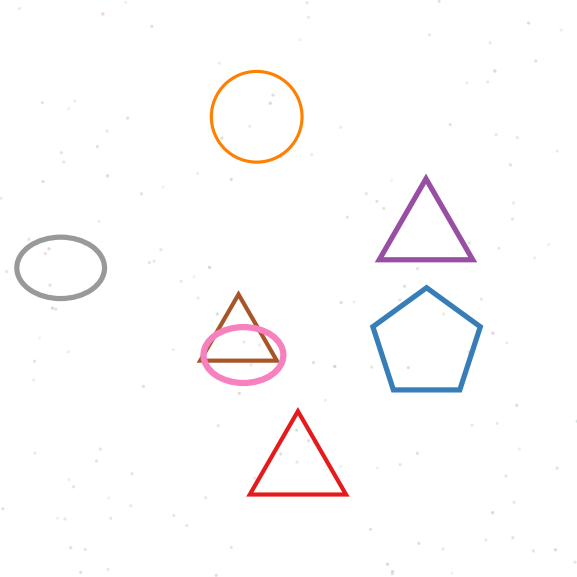[{"shape": "triangle", "thickness": 2, "radius": 0.48, "center": [0.516, 0.191]}, {"shape": "pentagon", "thickness": 2.5, "radius": 0.49, "center": [0.739, 0.403]}, {"shape": "triangle", "thickness": 2.5, "radius": 0.47, "center": [0.738, 0.596]}, {"shape": "circle", "thickness": 1.5, "radius": 0.39, "center": [0.444, 0.797]}, {"shape": "triangle", "thickness": 2, "radius": 0.38, "center": [0.413, 0.413]}, {"shape": "oval", "thickness": 3, "radius": 0.35, "center": [0.422, 0.384]}, {"shape": "oval", "thickness": 2.5, "radius": 0.38, "center": [0.105, 0.535]}]